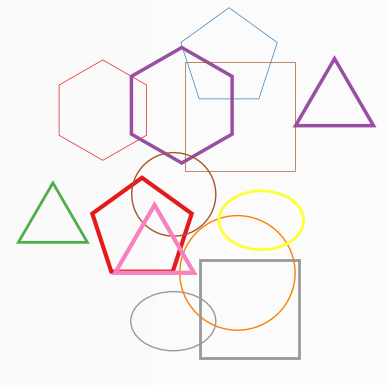[{"shape": "hexagon", "thickness": 0.5, "radius": 0.65, "center": [0.265, 0.714]}, {"shape": "pentagon", "thickness": 3, "radius": 0.67, "center": [0.366, 0.403]}, {"shape": "pentagon", "thickness": 0.5, "radius": 0.65, "center": [0.591, 0.849]}, {"shape": "triangle", "thickness": 2, "radius": 0.51, "center": [0.136, 0.422]}, {"shape": "hexagon", "thickness": 2.5, "radius": 0.75, "center": [0.469, 0.727]}, {"shape": "triangle", "thickness": 2.5, "radius": 0.58, "center": [0.863, 0.732]}, {"shape": "circle", "thickness": 1, "radius": 0.74, "center": [0.613, 0.291]}, {"shape": "oval", "thickness": 2, "radius": 0.55, "center": [0.674, 0.428]}, {"shape": "circle", "thickness": 1, "radius": 0.54, "center": [0.448, 0.495]}, {"shape": "square", "thickness": 0.5, "radius": 0.71, "center": [0.62, 0.698]}, {"shape": "triangle", "thickness": 3, "radius": 0.59, "center": [0.399, 0.35]}, {"shape": "oval", "thickness": 1, "radius": 0.55, "center": [0.447, 0.166]}, {"shape": "square", "thickness": 2, "radius": 0.64, "center": [0.644, 0.198]}]